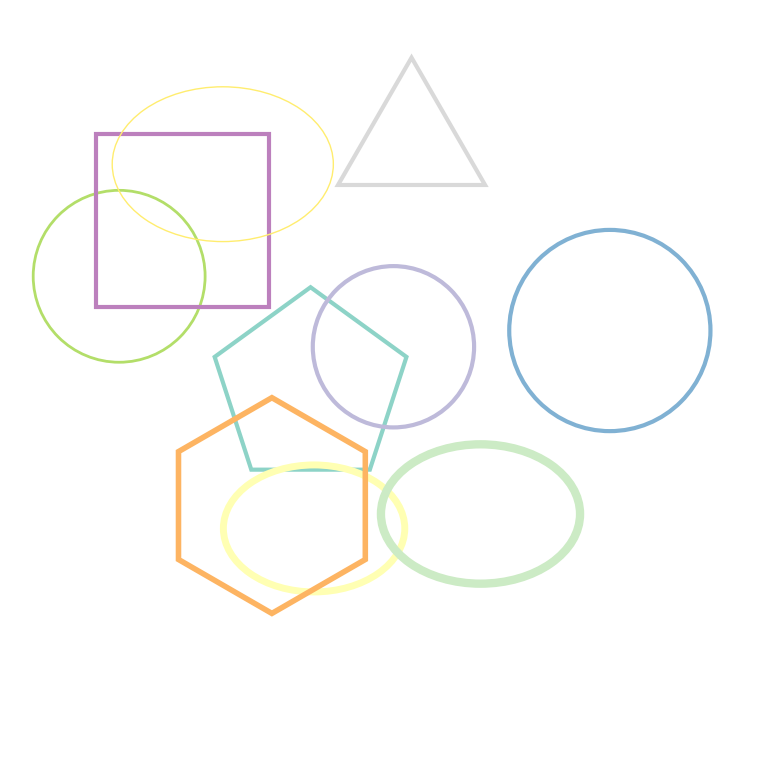[{"shape": "pentagon", "thickness": 1.5, "radius": 0.65, "center": [0.403, 0.496]}, {"shape": "oval", "thickness": 2.5, "radius": 0.59, "center": [0.408, 0.314]}, {"shape": "circle", "thickness": 1.5, "radius": 0.52, "center": [0.511, 0.55]}, {"shape": "circle", "thickness": 1.5, "radius": 0.65, "center": [0.792, 0.571]}, {"shape": "hexagon", "thickness": 2, "radius": 0.7, "center": [0.353, 0.343]}, {"shape": "circle", "thickness": 1, "radius": 0.56, "center": [0.155, 0.641]}, {"shape": "triangle", "thickness": 1.5, "radius": 0.55, "center": [0.534, 0.815]}, {"shape": "square", "thickness": 1.5, "radius": 0.56, "center": [0.237, 0.713]}, {"shape": "oval", "thickness": 3, "radius": 0.65, "center": [0.624, 0.332]}, {"shape": "oval", "thickness": 0.5, "radius": 0.72, "center": [0.289, 0.787]}]